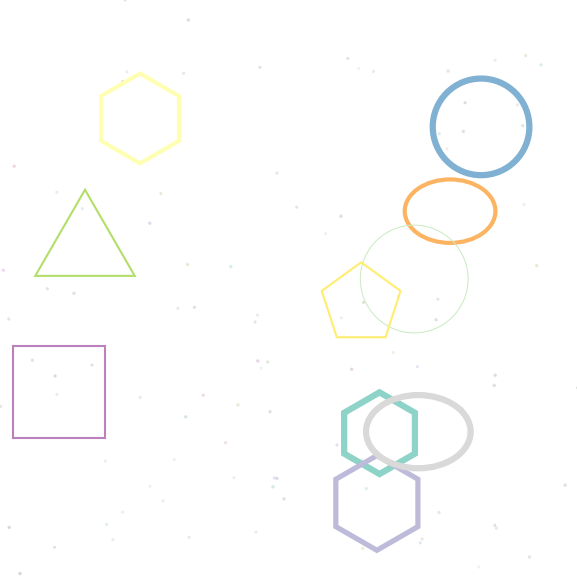[{"shape": "hexagon", "thickness": 3, "radius": 0.35, "center": [0.657, 0.249]}, {"shape": "hexagon", "thickness": 2, "radius": 0.39, "center": [0.243, 0.794]}, {"shape": "hexagon", "thickness": 2.5, "radius": 0.41, "center": [0.653, 0.128]}, {"shape": "circle", "thickness": 3, "radius": 0.42, "center": [0.833, 0.779]}, {"shape": "oval", "thickness": 2, "radius": 0.39, "center": [0.779, 0.633]}, {"shape": "triangle", "thickness": 1, "radius": 0.5, "center": [0.147, 0.571]}, {"shape": "oval", "thickness": 3, "radius": 0.45, "center": [0.724, 0.252]}, {"shape": "square", "thickness": 1, "radius": 0.4, "center": [0.102, 0.32]}, {"shape": "circle", "thickness": 0.5, "radius": 0.47, "center": [0.717, 0.516]}, {"shape": "pentagon", "thickness": 1, "radius": 0.36, "center": [0.625, 0.473]}]